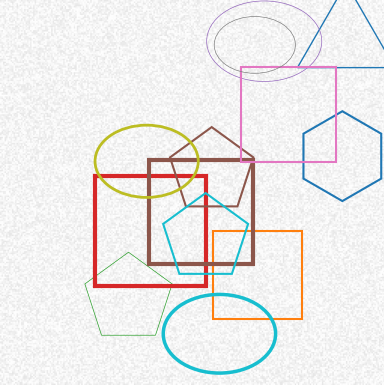[{"shape": "triangle", "thickness": 1, "radius": 0.73, "center": [0.899, 0.897]}, {"shape": "hexagon", "thickness": 1.5, "radius": 0.58, "center": [0.889, 0.594]}, {"shape": "square", "thickness": 1.5, "radius": 0.57, "center": [0.669, 0.285]}, {"shape": "pentagon", "thickness": 0.5, "radius": 0.6, "center": [0.334, 0.226]}, {"shape": "square", "thickness": 3, "radius": 0.72, "center": [0.391, 0.399]}, {"shape": "oval", "thickness": 0.5, "radius": 0.75, "center": [0.686, 0.893]}, {"shape": "pentagon", "thickness": 1.5, "radius": 0.57, "center": [0.55, 0.556]}, {"shape": "square", "thickness": 3, "radius": 0.68, "center": [0.521, 0.449]}, {"shape": "square", "thickness": 1.5, "radius": 0.62, "center": [0.749, 0.702]}, {"shape": "oval", "thickness": 0.5, "radius": 0.53, "center": [0.662, 0.883]}, {"shape": "oval", "thickness": 2, "radius": 0.67, "center": [0.381, 0.581]}, {"shape": "pentagon", "thickness": 1.5, "radius": 0.58, "center": [0.534, 0.383]}, {"shape": "oval", "thickness": 2.5, "radius": 0.73, "center": [0.57, 0.133]}]